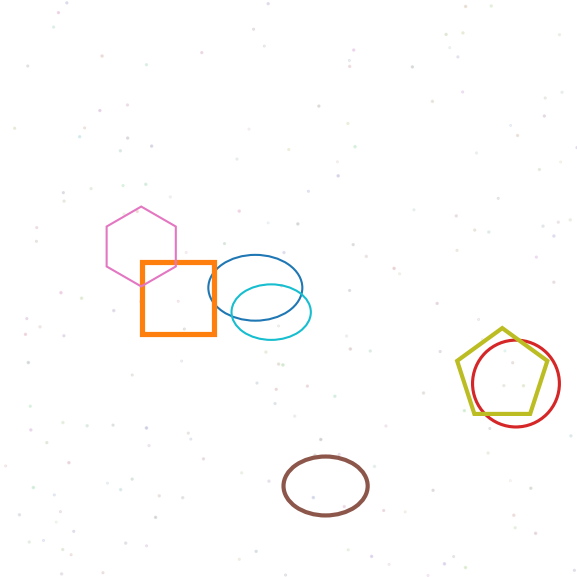[{"shape": "oval", "thickness": 1, "radius": 0.41, "center": [0.442, 0.501]}, {"shape": "square", "thickness": 2.5, "radius": 0.31, "center": [0.308, 0.483]}, {"shape": "circle", "thickness": 1.5, "radius": 0.38, "center": [0.893, 0.335]}, {"shape": "oval", "thickness": 2, "radius": 0.36, "center": [0.564, 0.158]}, {"shape": "hexagon", "thickness": 1, "radius": 0.35, "center": [0.245, 0.572]}, {"shape": "pentagon", "thickness": 2, "radius": 0.41, "center": [0.87, 0.349]}, {"shape": "oval", "thickness": 1, "radius": 0.34, "center": [0.47, 0.459]}]